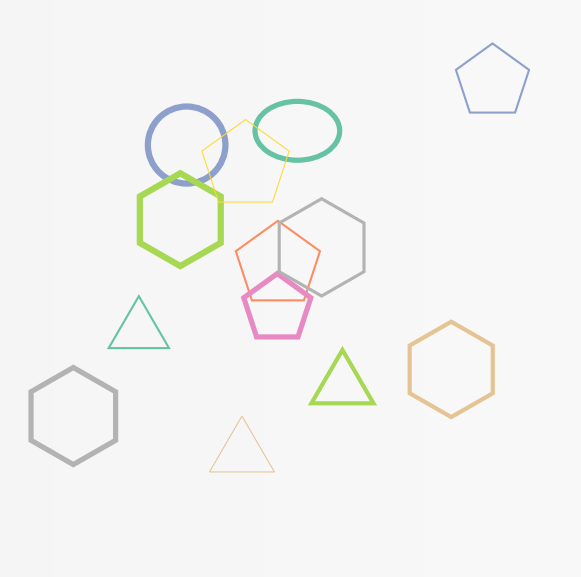[{"shape": "triangle", "thickness": 1, "radius": 0.3, "center": [0.239, 0.426]}, {"shape": "oval", "thickness": 2.5, "radius": 0.36, "center": [0.512, 0.773]}, {"shape": "pentagon", "thickness": 1, "radius": 0.38, "center": [0.478, 0.541]}, {"shape": "circle", "thickness": 3, "radius": 0.33, "center": [0.321, 0.748]}, {"shape": "pentagon", "thickness": 1, "radius": 0.33, "center": [0.847, 0.858]}, {"shape": "pentagon", "thickness": 2.5, "radius": 0.3, "center": [0.477, 0.465]}, {"shape": "hexagon", "thickness": 3, "radius": 0.4, "center": [0.31, 0.619]}, {"shape": "triangle", "thickness": 2, "radius": 0.31, "center": [0.589, 0.332]}, {"shape": "pentagon", "thickness": 0.5, "radius": 0.39, "center": [0.422, 0.713]}, {"shape": "hexagon", "thickness": 2, "radius": 0.41, "center": [0.776, 0.359]}, {"shape": "triangle", "thickness": 0.5, "radius": 0.32, "center": [0.416, 0.214]}, {"shape": "hexagon", "thickness": 2.5, "radius": 0.42, "center": [0.126, 0.279]}, {"shape": "hexagon", "thickness": 1.5, "radius": 0.42, "center": [0.553, 0.571]}]